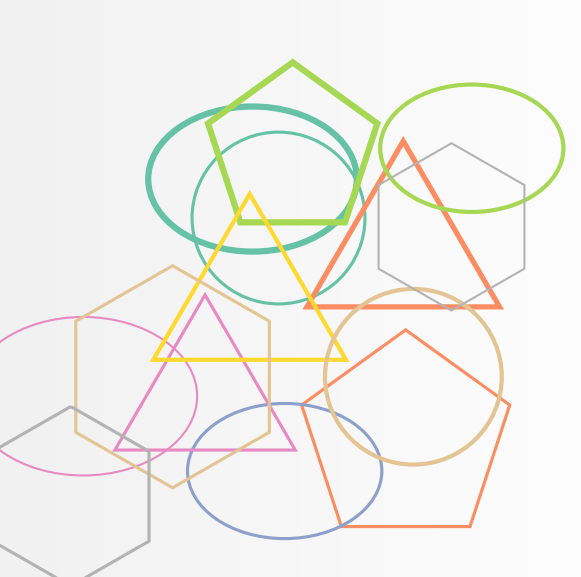[{"shape": "oval", "thickness": 3, "radius": 0.9, "center": [0.434, 0.689]}, {"shape": "circle", "thickness": 1.5, "radius": 0.74, "center": [0.479, 0.622]}, {"shape": "triangle", "thickness": 2.5, "radius": 0.96, "center": [0.694, 0.563]}, {"shape": "pentagon", "thickness": 1.5, "radius": 0.94, "center": [0.698, 0.24]}, {"shape": "oval", "thickness": 1.5, "radius": 0.84, "center": [0.49, 0.183]}, {"shape": "oval", "thickness": 1, "radius": 0.98, "center": [0.143, 0.313]}, {"shape": "triangle", "thickness": 1.5, "radius": 0.9, "center": [0.353, 0.309]}, {"shape": "pentagon", "thickness": 3, "radius": 0.77, "center": [0.504, 0.738]}, {"shape": "oval", "thickness": 2, "radius": 0.79, "center": [0.812, 0.742]}, {"shape": "triangle", "thickness": 2, "radius": 0.96, "center": [0.43, 0.472]}, {"shape": "circle", "thickness": 2, "radius": 0.76, "center": [0.711, 0.347]}, {"shape": "hexagon", "thickness": 1.5, "radius": 0.96, "center": [0.297, 0.347]}, {"shape": "hexagon", "thickness": 1.5, "radius": 0.78, "center": [0.122, 0.14]}, {"shape": "hexagon", "thickness": 1, "radius": 0.72, "center": [0.777, 0.606]}]